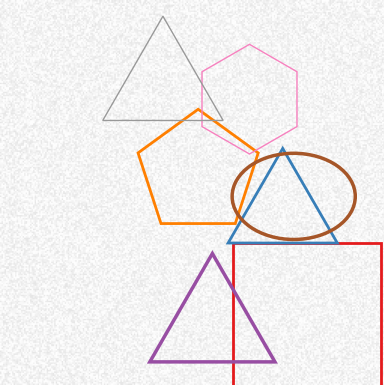[{"shape": "square", "thickness": 2, "radius": 0.96, "center": [0.798, 0.177]}, {"shape": "triangle", "thickness": 2, "radius": 0.82, "center": [0.734, 0.451]}, {"shape": "triangle", "thickness": 2.5, "radius": 0.94, "center": [0.552, 0.154]}, {"shape": "pentagon", "thickness": 2, "radius": 0.82, "center": [0.515, 0.552]}, {"shape": "oval", "thickness": 2.5, "radius": 0.8, "center": [0.763, 0.49]}, {"shape": "hexagon", "thickness": 1, "radius": 0.71, "center": [0.648, 0.742]}, {"shape": "triangle", "thickness": 1, "radius": 0.9, "center": [0.423, 0.777]}]